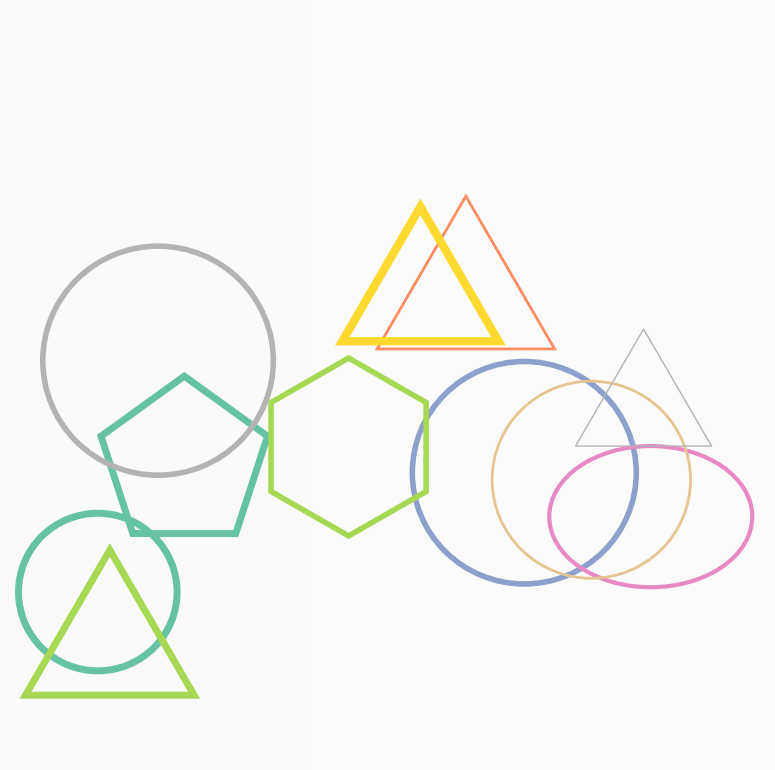[{"shape": "circle", "thickness": 2.5, "radius": 0.51, "center": [0.126, 0.231]}, {"shape": "pentagon", "thickness": 2.5, "radius": 0.56, "center": [0.238, 0.399]}, {"shape": "triangle", "thickness": 1, "radius": 0.66, "center": [0.601, 0.613]}, {"shape": "circle", "thickness": 2, "radius": 0.72, "center": [0.677, 0.386]}, {"shape": "oval", "thickness": 1.5, "radius": 0.65, "center": [0.84, 0.329]}, {"shape": "triangle", "thickness": 2.5, "radius": 0.63, "center": [0.142, 0.16]}, {"shape": "hexagon", "thickness": 2, "radius": 0.58, "center": [0.45, 0.419]}, {"shape": "triangle", "thickness": 3, "radius": 0.58, "center": [0.542, 0.615]}, {"shape": "circle", "thickness": 1, "radius": 0.64, "center": [0.763, 0.377]}, {"shape": "circle", "thickness": 2, "radius": 0.74, "center": [0.204, 0.532]}, {"shape": "triangle", "thickness": 0.5, "radius": 0.51, "center": [0.83, 0.471]}]